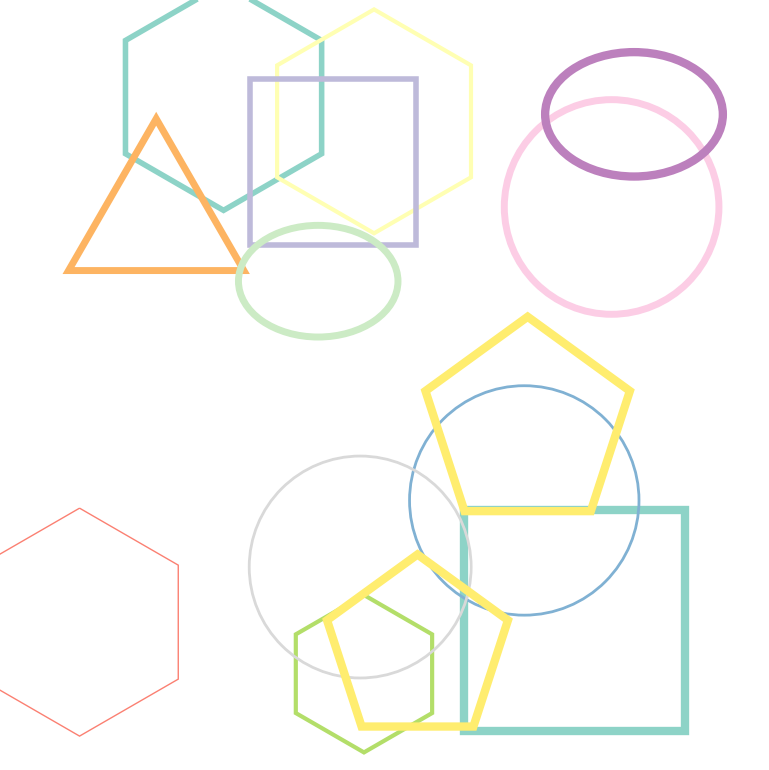[{"shape": "square", "thickness": 3, "radius": 0.72, "center": [0.746, 0.194]}, {"shape": "hexagon", "thickness": 2, "radius": 0.74, "center": [0.29, 0.874]}, {"shape": "hexagon", "thickness": 1.5, "radius": 0.73, "center": [0.486, 0.842]}, {"shape": "square", "thickness": 2, "radius": 0.54, "center": [0.432, 0.789]}, {"shape": "hexagon", "thickness": 0.5, "radius": 0.74, "center": [0.103, 0.192]}, {"shape": "circle", "thickness": 1, "radius": 0.74, "center": [0.681, 0.35]}, {"shape": "triangle", "thickness": 2.5, "radius": 0.66, "center": [0.203, 0.714]}, {"shape": "hexagon", "thickness": 1.5, "radius": 0.51, "center": [0.473, 0.125]}, {"shape": "circle", "thickness": 2.5, "radius": 0.7, "center": [0.794, 0.731]}, {"shape": "circle", "thickness": 1, "radius": 0.72, "center": [0.468, 0.264]}, {"shape": "oval", "thickness": 3, "radius": 0.58, "center": [0.823, 0.852]}, {"shape": "oval", "thickness": 2.5, "radius": 0.52, "center": [0.413, 0.635]}, {"shape": "pentagon", "thickness": 3, "radius": 0.62, "center": [0.542, 0.156]}, {"shape": "pentagon", "thickness": 3, "radius": 0.7, "center": [0.685, 0.449]}]